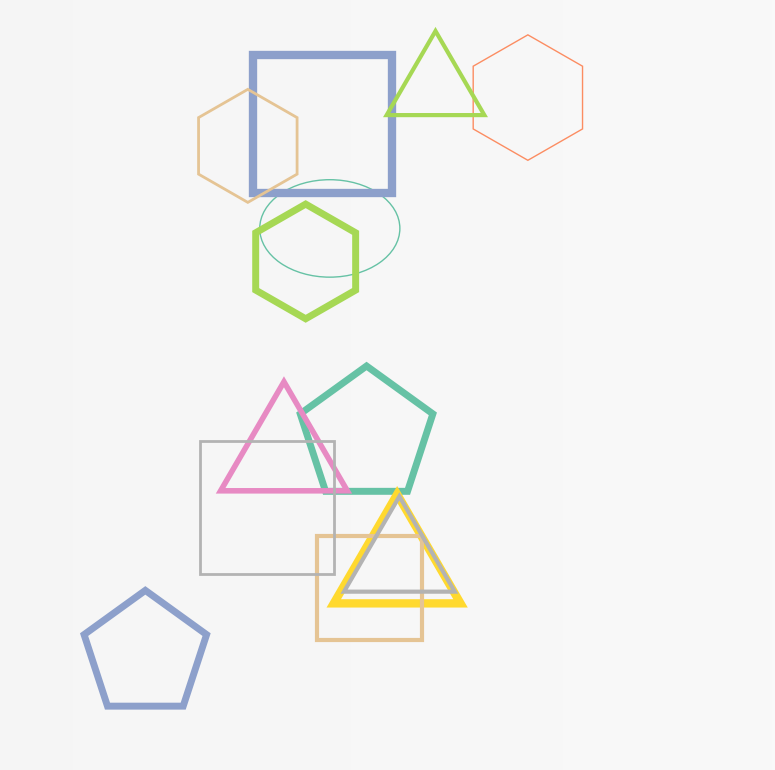[{"shape": "oval", "thickness": 0.5, "radius": 0.45, "center": [0.426, 0.703]}, {"shape": "pentagon", "thickness": 2.5, "radius": 0.45, "center": [0.473, 0.435]}, {"shape": "hexagon", "thickness": 0.5, "radius": 0.41, "center": [0.681, 0.873]}, {"shape": "pentagon", "thickness": 2.5, "radius": 0.42, "center": [0.188, 0.15]}, {"shape": "square", "thickness": 3, "radius": 0.45, "center": [0.416, 0.838]}, {"shape": "triangle", "thickness": 2, "radius": 0.47, "center": [0.366, 0.41]}, {"shape": "triangle", "thickness": 1.5, "radius": 0.36, "center": [0.562, 0.887]}, {"shape": "hexagon", "thickness": 2.5, "radius": 0.37, "center": [0.394, 0.66]}, {"shape": "triangle", "thickness": 3, "radius": 0.47, "center": [0.512, 0.264]}, {"shape": "hexagon", "thickness": 1, "radius": 0.37, "center": [0.32, 0.811]}, {"shape": "square", "thickness": 1.5, "radius": 0.34, "center": [0.477, 0.237]}, {"shape": "square", "thickness": 1, "radius": 0.43, "center": [0.345, 0.34]}, {"shape": "triangle", "thickness": 1.5, "radius": 0.41, "center": [0.515, 0.273]}]